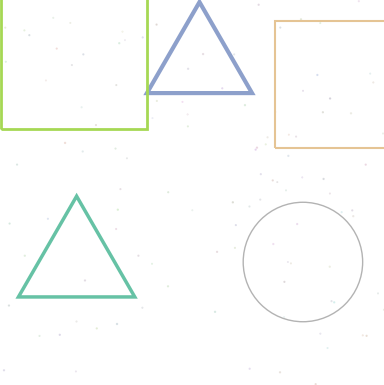[{"shape": "triangle", "thickness": 2.5, "radius": 0.87, "center": [0.199, 0.316]}, {"shape": "triangle", "thickness": 3, "radius": 0.79, "center": [0.518, 0.837]}, {"shape": "square", "thickness": 2, "radius": 0.95, "center": [0.192, 0.855]}, {"shape": "square", "thickness": 1.5, "radius": 0.83, "center": [0.879, 0.78]}, {"shape": "circle", "thickness": 1, "radius": 0.78, "center": [0.787, 0.319]}]